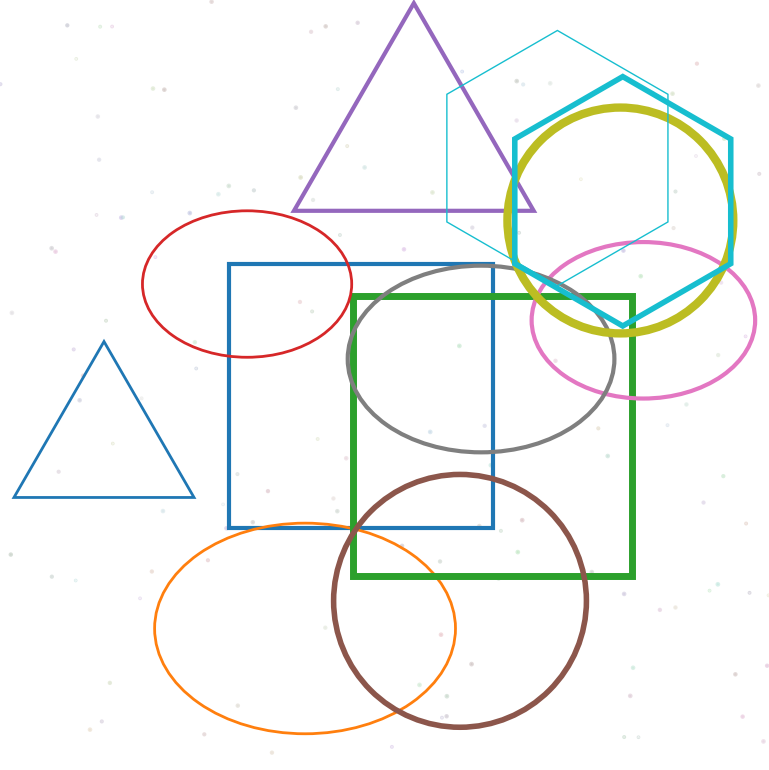[{"shape": "triangle", "thickness": 1, "radius": 0.67, "center": [0.135, 0.421]}, {"shape": "square", "thickness": 1.5, "radius": 0.86, "center": [0.468, 0.485]}, {"shape": "oval", "thickness": 1, "radius": 0.98, "center": [0.396, 0.184]}, {"shape": "square", "thickness": 2.5, "radius": 0.91, "center": [0.64, 0.434]}, {"shape": "oval", "thickness": 1, "radius": 0.68, "center": [0.321, 0.631]}, {"shape": "triangle", "thickness": 1.5, "radius": 0.9, "center": [0.537, 0.816]}, {"shape": "circle", "thickness": 2, "radius": 0.82, "center": [0.597, 0.22]}, {"shape": "oval", "thickness": 1.5, "radius": 0.73, "center": [0.836, 0.584]}, {"shape": "oval", "thickness": 1.5, "radius": 0.87, "center": [0.625, 0.534]}, {"shape": "circle", "thickness": 3, "radius": 0.73, "center": [0.806, 0.714]}, {"shape": "hexagon", "thickness": 0.5, "radius": 0.83, "center": [0.724, 0.795]}, {"shape": "hexagon", "thickness": 2, "radius": 0.81, "center": [0.809, 0.739]}]